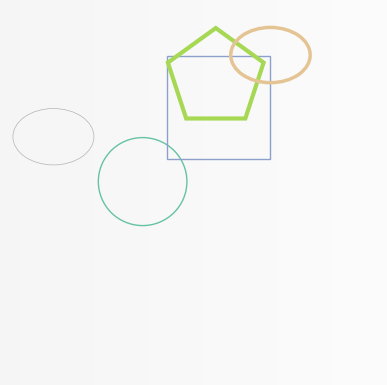[{"shape": "circle", "thickness": 1, "radius": 0.57, "center": [0.368, 0.528]}, {"shape": "square", "thickness": 1, "radius": 0.67, "center": [0.564, 0.722]}, {"shape": "pentagon", "thickness": 3, "radius": 0.65, "center": [0.557, 0.797]}, {"shape": "oval", "thickness": 2.5, "radius": 0.51, "center": [0.698, 0.857]}, {"shape": "oval", "thickness": 0.5, "radius": 0.52, "center": [0.138, 0.645]}]